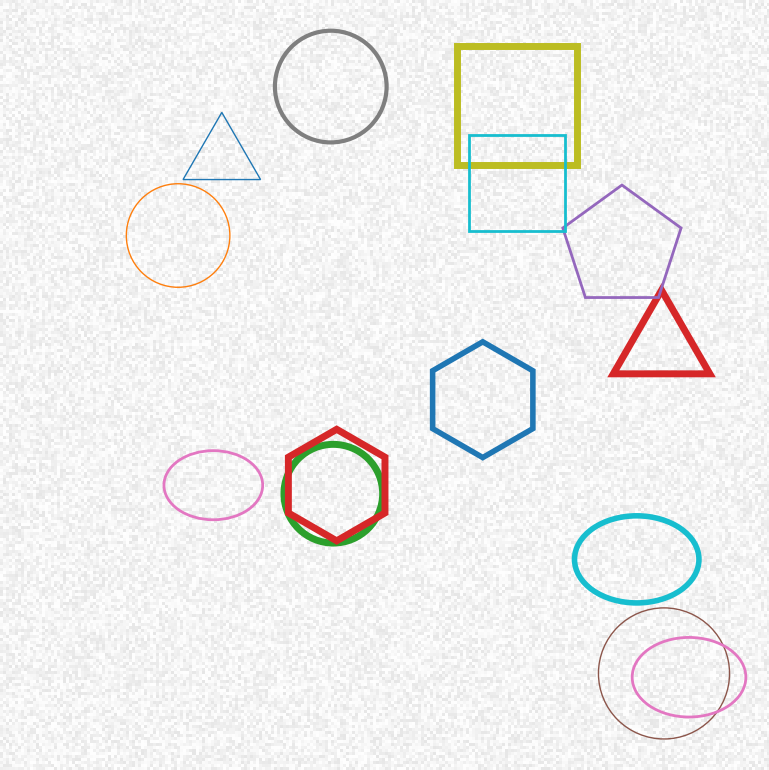[{"shape": "triangle", "thickness": 0.5, "radius": 0.29, "center": [0.288, 0.796]}, {"shape": "hexagon", "thickness": 2, "radius": 0.38, "center": [0.627, 0.481]}, {"shape": "circle", "thickness": 0.5, "radius": 0.34, "center": [0.231, 0.694]}, {"shape": "circle", "thickness": 2.5, "radius": 0.32, "center": [0.433, 0.359]}, {"shape": "triangle", "thickness": 2.5, "radius": 0.36, "center": [0.859, 0.551]}, {"shape": "hexagon", "thickness": 2.5, "radius": 0.36, "center": [0.437, 0.37]}, {"shape": "pentagon", "thickness": 1, "radius": 0.4, "center": [0.808, 0.679]}, {"shape": "circle", "thickness": 0.5, "radius": 0.43, "center": [0.862, 0.125]}, {"shape": "oval", "thickness": 1, "radius": 0.37, "center": [0.895, 0.12]}, {"shape": "oval", "thickness": 1, "radius": 0.32, "center": [0.277, 0.37]}, {"shape": "circle", "thickness": 1.5, "radius": 0.36, "center": [0.43, 0.888]}, {"shape": "square", "thickness": 2.5, "radius": 0.39, "center": [0.671, 0.863]}, {"shape": "oval", "thickness": 2, "radius": 0.4, "center": [0.827, 0.274]}, {"shape": "square", "thickness": 1, "radius": 0.31, "center": [0.671, 0.762]}]